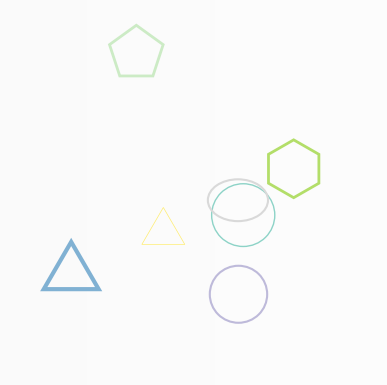[{"shape": "circle", "thickness": 1, "radius": 0.41, "center": [0.628, 0.441]}, {"shape": "circle", "thickness": 1.5, "radius": 0.37, "center": [0.615, 0.236]}, {"shape": "triangle", "thickness": 3, "radius": 0.41, "center": [0.184, 0.29]}, {"shape": "hexagon", "thickness": 2, "radius": 0.38, "center": [0.758, 0.562]}, {"shape": "oval", "thickness": 1.5, "radius": 0.39, "center": [0.614, 0.48]}, {"shape": "pentagon", "thickness": 2, "radius": 0.36, "center": [0.352, 0.862]}, {"shape": "triangle", "thickness": 0.5, "radius": 0.32, "center": [0.421, 0.397]}]